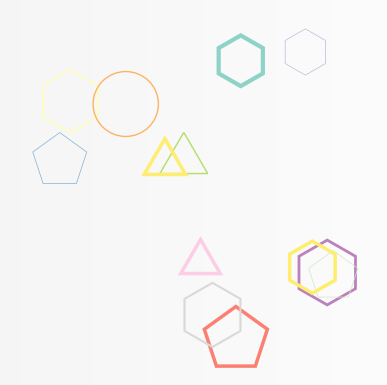[{"shape": "hexagon", "thickness": 3, "radius": 0.33, "center": [0.621, 0.842]}, {"shape": "hexagon", "thickness": 1, "radius": 0.41, "center": [0.181, 0.737]}, {"shape": "hexagon", "thickness": 0.5, "radius": 0.3, "center": [0.788, 0.865]}, {"shape": "pentagon", "thickness": 2.5, "radius": 0.43, "center": [0.609, 0.118]}, {"shape": "pentagon", "thickness": 0.5, "radius": 0.37, "center": [0.154, 0.582]}, {"shape": "circle", "thickness": 1, "radius": 0.42, "center": [0.325, 0.73]}, {"shape": "triangle", "thickness": 1, "radius": 0.36, "center": [0.474, 0.585]}, {"shape": "triangle", "thickness": 2.5, "radius": 0.29, "center": [0.517, 0.319]}, {"shape": "hexagon", "thickness": 1.5, "radius": 0.42, "center": [0.548, 0.182]}, {"shape": "hexagon", "thickness": 2, "radius": 0.42, "center": [0.844, 0.292]}, {"shape": "pentagon", "thickness": 0.5, "radius": 0.33, "center": [0.86, 0.282]}, {"shape": "hexagon", "thickness": 2.5, "radius": 0.34, "center": [0.806, 0.306]}, {"shape": "triangle", "thickness": 2.5, "radius": 0.31, "center": [0.425, 0.578]}]